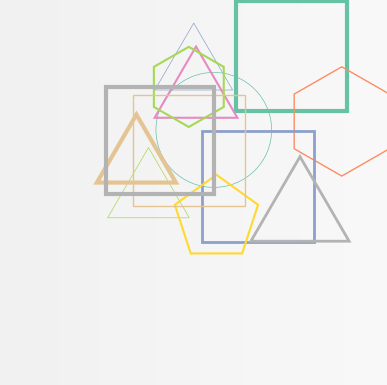[{"shape": "circle", "thickness": 0.5, "radius": 0.75, "center": [0.552, 0.663]}, {"shape": "square", "thickness": 3, "radius": 0.72, "center": [0.752, 0.855]}, {"shape": "hexagon", "thickness": 1, "radius": 0.71, "center": [0.882, 0.685]}, {"shape": "triangle", "thickness": 0.5, "radius": 0.58, "center": [0.5, 0.824]}, {"shape": "square", "thickness": 2, "radius": 0.72, "center": [0.666, 0.515]}, {"shape": "triangle", "thickness": 1.5, "radius": 0.62, "center": [0.506, 0.756]}, {"shape": "hexagon", "thickness": 1.5, "radius": 0.52, "center": [0.487, 0.774]}, {"shape": "triangle", "thickness": 0.5, "radius": 0.61, "center": [0.383, 0.495]}, {"shape": "pentagon", "thickness": 1.5, "radius": 0.56, "center": [0.559, 0.433]}, {"shape": "triangle", "thickness": 3, "radius": 0.59, "center": [0.352, 0.585]}, {"shape": "square", "thickness": 1, "radius": 0.72, "center": [0.488, 0.609]}, {"shape": "triangle", "thickness": 2, "radius": 0.73, "center": [0.774, 0.447]}, {"shape": "square", "thickness": 3, "radius": 0.7, "center": [0.414, 0.636]}]